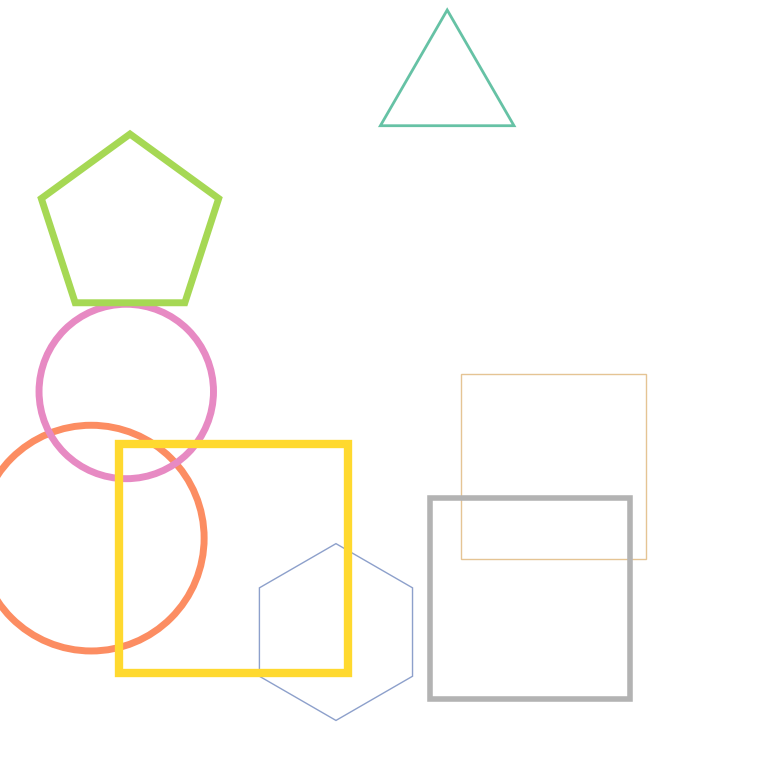[{"shape": "triangle", "thickness": 1, "radius": 0.5, "center": [0.581, 0.887]}, {"shape": "circle", "thickness": 2.5, "radius": 0.73, "center": [0.119, 0.301]}, {"shape": "hexagon", "thickness": 0.5, "radius": 0.57, "center": [0.436, 0.179]}, {"shape": "circle", "thickness": 2.5, "radius": 0.57, "center": [0.164, 0.492]}, {"shape": "pentagon", "thickness": 2.5, "radius": 0.61, "center": [0.169, 0.705]}, {"shape": "square", "thickness": 3, "radius": 0.74, "center": [0.303, 0.275]}, {"shape": "square", "thickness": 0.5, "radius": 0.6, "center": [0.719, 0.394]}, {"shape": "square", "thickness": 2, "radius": 0.65, "center": [0.688, 0.223]}]